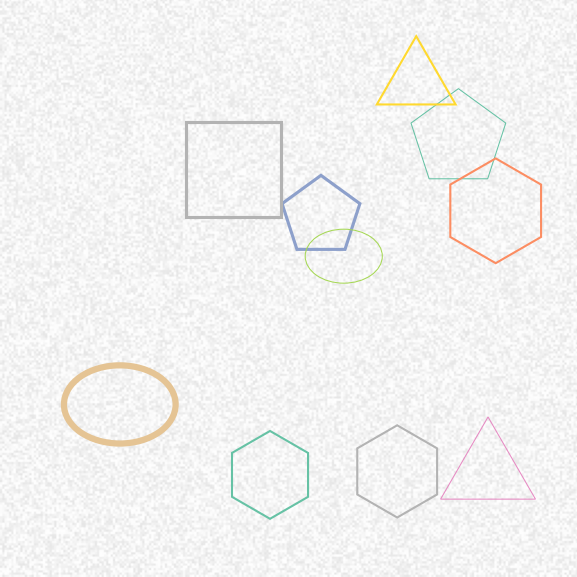[{"shape": "hexagon", "thickness": 1, "radius": 0.38, "center": [0.468, 0.177]}, {"shape": "pentagon", "thickness": 0.5, "radius": 0.43, "center": [0.794, 0.759]}, {"shape": "hexagon", "thickness": 1, "radius": 0.45, "center": [0.858, 0.634]}, {"shape": "pentagon", "thickness": 1.5, "radius": 0.35, "center": [0.556, 0.625]}, {"shape": "triangle", "thickness": 0.5, "radius": 0.47, "center": [0.845, 0.182]}, {"shape": "oval", "thickness": 0.5, "radius": 0.33, "center": [0.595, 0.556]}, {"shape": "triangle", "thickness": 1, "radius": 0.39, "center": [0.721, 0.858]}, {"shape": "oval", "thickness": 3, "radius": 0.48, "center": [0.207, 0.299]}, {"shape": "square", "thickness": 1.5, "radius": 0.41, "center": [0.404, 0.705]}, {"shape": "hexagon", "thickness": 1, "radius": 0.4, "center": [0.688, 0.183]}]